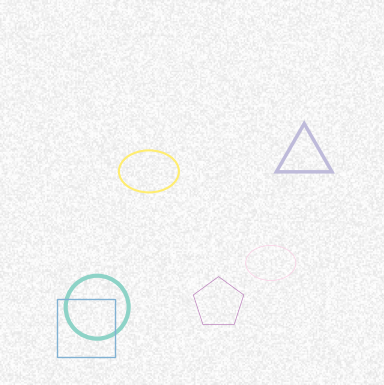[{"shape": "circle", "thickness": 3, "radius": 0.41, "center": [0.252, 0.202]}, {"shape": "triangle", "thickness": 2.5, "radius": 0.42, "center": [0.79, 0.595]}, {"shape": "square", "thickness": 1, "radius": 0.38, "center": [0.224, 0.148]}, {"shape": "oval", "thickness": 0.5, "radius": 0.33, "center": [0.703, 0.317]}, {"shape": "pentagon", "thickness": 0.5, "radius": 0.34, "center": [0.568, 0.213]}, {"shape": "oval", "thickness": 1.5, "radius": 0.39, "center": [0.387, 0.555]}]